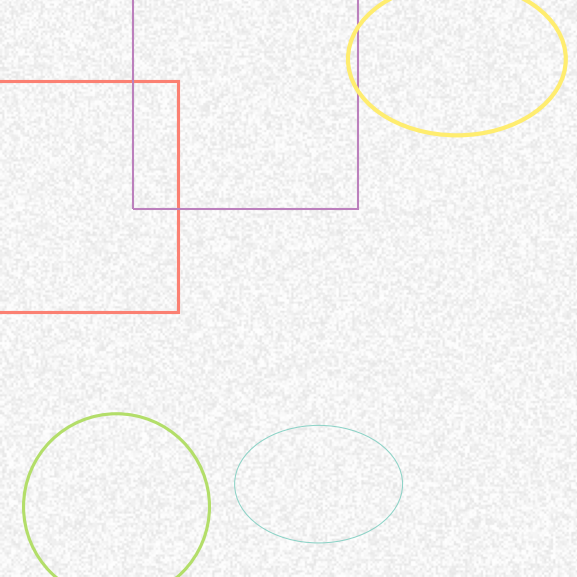[{"shape": "oval", "thickness": 0.5, "radius": 0.73, "center": [0.552, 0.161]}, {"shape": "square", "thickness": 1.5, "radius": 1.0, "center": [0.108, 0.659]}, {"shape": "circle", "thickness": 1.5, "radius": 0.8, "center": [0.202, 0.122]}, {"shape": "square", "thickness": 1, "radius": 0.97, "center": [0.425, 0.831]}, {"shape": "oval", "thickness": 2, "radius": 0.94, "center": [0.791, 0.897]}]